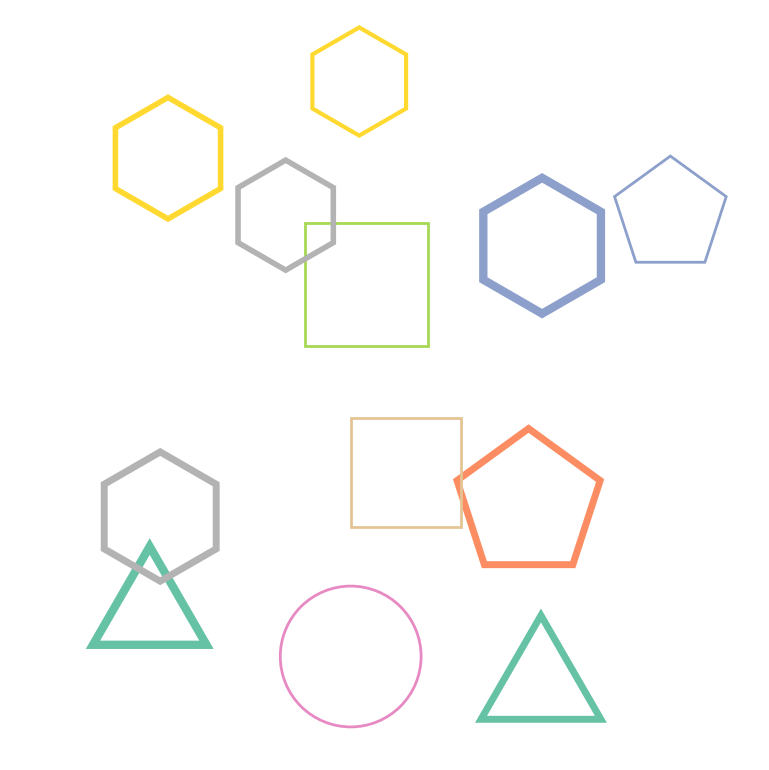[{"shape": "triangle", "thickness": 2.5, "radius": 0.45, "center": [0.703, 0.111]}, {"shape": "triangle", "thickness": 3, "radius": 0.43, "center": [0.194, 0.205]}, {"shape": "pentagon", "thickness": 2.5, "radius": 0.49, "center": [0.686, 0.346]}, {"shape": "hexagon", "thickness": 3, "radius": 0.44, "center": [0.704, 0.681]}, {"shape": "pentagon", "thickness": 1, "radius": 0.38, "center": [0.871, 0.721]}, {"shape": "circle", "thickness": 1, "radius": 0.46, "center": [0.455, 0.147]}, {"shape": "square", "thickness": 1, "radius": 0.4, "center": [0.476, 0.63]}, {"shape": "hexagon", "thickness": 1.5, "radius": 0.35, "center": [0.467, 0.894]}, {"shape": "hexagon", "thickness": 2, "radius": 0.39, "center": [0.218, 0.795]}, {"shape": "square", "thickness": 1, "radius": 0.36, "center": [0.527, 0.386]}, {"shape": "hexagon", "thickness": 2.5, "radius": 0.42, "center": [0.208, 0.329]}, {"shape": "hexagon", "thickness": 2, "radius": 0.36, "center": [0.371, 0.721]}]